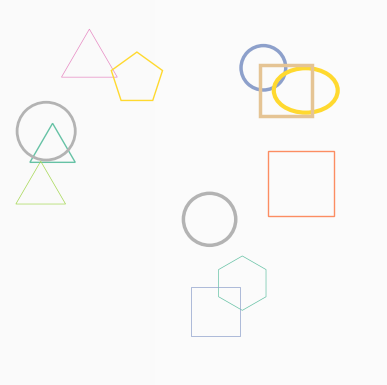[{"shape": "triangle", "thickness": 1, "radius": 0.34, "center": [0.136, 0.612]}, {"shape": "hexagon", "thickness": 0.5, "radius": 0.35, "center": [0.625, 0.265]}, {"shape": "square", "thickness": 1, "radius": 0.42, "center": [0.776, 0.523]}, {"shape": "circle", "thickness": 2.5, "radius": 0.29, "center": [0.68, 0.824]}, {"shape": "square", "thickness": 0.5, "radius": 0.32, "center": [0.557, 0.191]}, {"shape": "triangle", "thickness": 0.5, "radius": 0.42, "center": [0.231, 0.841]}, {"shape": "triangle", "thickness": 0.5, "radius": 0.37, "center": [0.105, 0.507]}, {"shape": "oval", "thickness": 3, "radius": 0.41, "center": [0.789, 0.765]}, {"shape": "pentagon", "thickness": 1, "radius": 0.35, "center": [0.353, 0.795]}, {"shape": "square", "thickness": 2.5, "radius": 0.33, "center": [0.739, 0.765]}, {"shape": "circle", "thickness": 2.5, "radius": 0.34, "center": [0.541, 0.43]}, {"shape": "circle", "thickness": 2, "radius": 0.38, "center": [0.119, 0.659]}]